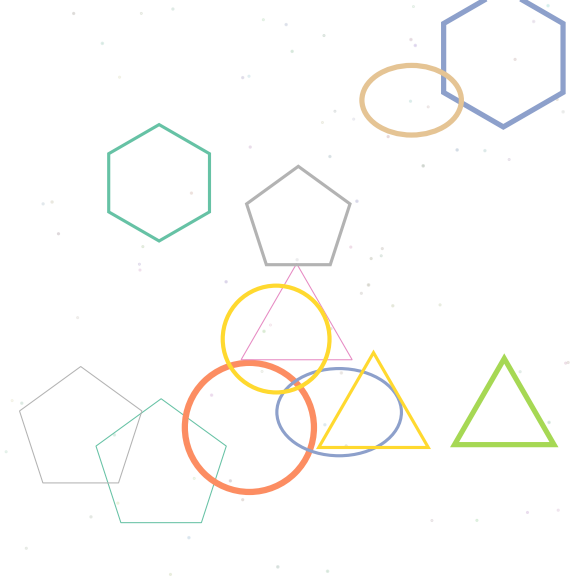[{"shape": "hexagon", "thickness": 1.5, "radius": 0.5, "center": [0.275, 0.683]}, {"shape": "pentagon", "thickness": 0.5, "radius": 0.59, "center": [0.279, 0.19]}, {"shape": "circle", "thickness": 3, "radius": 0.56, "center": [0.432, 0.259]}, {"shape": "hexagon", "thickness": 2.5, "radius": 0.6, "center": [0.872, 0.899]}, {"shape": "oval", "thickness": 1.5, "radius": 0.54, "center": [0.587, 0.285]}, {"shape": "triangle", "thickness": 0.5, "radius": 0.56, "center": [0.514, 0.432]}, {"shape": "triangle", "thickness": 2.5, "radius": 0.5, "center": [0.873, 0.279]}, {"shape": "triangle", "thickness": 1.5, "radius": 0.55, "center": [0.647, 0.279]}, {"shape": "circle", "thickness": 2, "radius": 0.46, "center": [0.478, 0.412]}, {"shape": "oval", "thickness": 2.5, "radius": 0.43, "center": [0.713, 0.826]}, {"shape": "pentagon", "thickness": 1.5, "radius": 0.47, "center": [0.517, 0.617]}, {"shape": "pentagon", "thickness": 0.5, "radius": 0.56, "center": [0.14, 0.253]}]